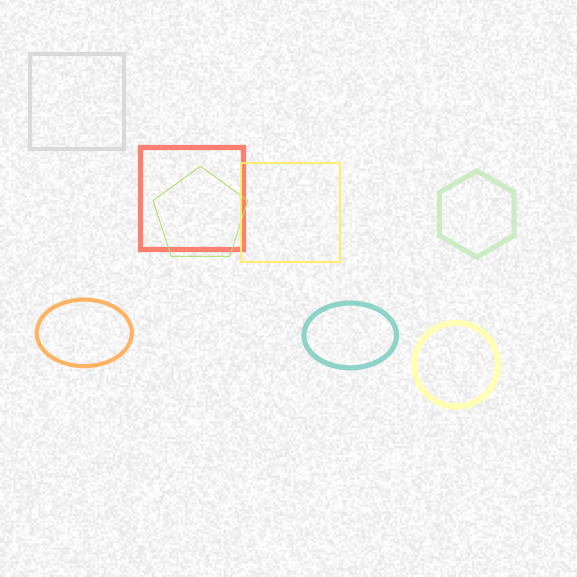[{"shape": "oval", "thickness": 2.5, "radius": 0.4, "center": [0.607, 0.418]}, {"shape": "circle", "thickness": 3, "radius": 0.36, "center": [0.79, 0.368]}, {"shape": "square", "thickness": 2.5, "radius": 0.44, "center": [0.331, 0.657]}, {"shape": "oval", "thickness": 2, "radius": 0.41, "center": [0.146, 0.423]}, {"shape": "pentagon", "thickness": 0.5, "radius": 0.43, "center": [0.347, 0.625]}, {"shape": "square", "thickness": 2, "radius": 0.41, "center": [0.134, 0.823]}, {"shape": "hexagon", "thickness": 2.5, "radius": 0.37, "center": [0.826, 0.629]}, {"shape": "square", "thickness": 1, "radius": 0.43, "center": [0.503, 0.631]}]